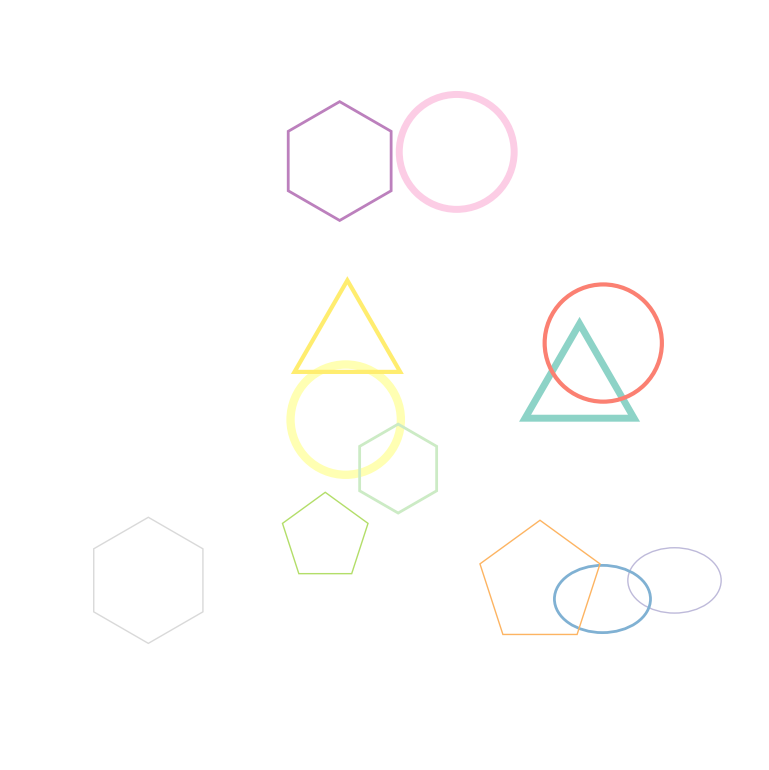[{"shape": "triangle", "thickness": 2.5, "radius": 0.41, "center": [0.753, 0.498]}, {"shape": "circle", "thickness": 3, "radius": 0.36, "center": [0.449, 0.455]}, {"shape": "oval", "thickness": 0.5, "radius": 0.3, "center": [0.876, 0.246]}, {"shape": "circle", "thickness": 1.5, "radius": 0.38, "center": [0.783, 0.554]}, {"shape": "oval", "thickness": 1, "radius": 0.31, "center": [0.782, 0.222]}, {"shape": "pentagon", "thickness": 0.5, "radius": 0.41, "center": [0.701, 0.242]}, {"shape": "pentagon", "thickness": 0.5, "radius": 0.29, "center": [0.422, 0.302]}, {"shape": "circle", "thickness": 2.5, "radius": 0.37, "center": [0.593, 0.803]}, {"shape": "hexagon", "thickness": 0.5, "radius": 0.41, "center": [0.193, 0.246]}, {"shape": "hexagon", "thickness": 1, "radius": 0.39, "center": [0.441, 0.791]}, {"shape": "hexagon", "thickness": 1, "radius": 0.29, "center": [0.517, 0.391]}, {"shape": "triangle", "thickness": 1.5, "radius": 0.4, "center": [0.451, 0.557]}]